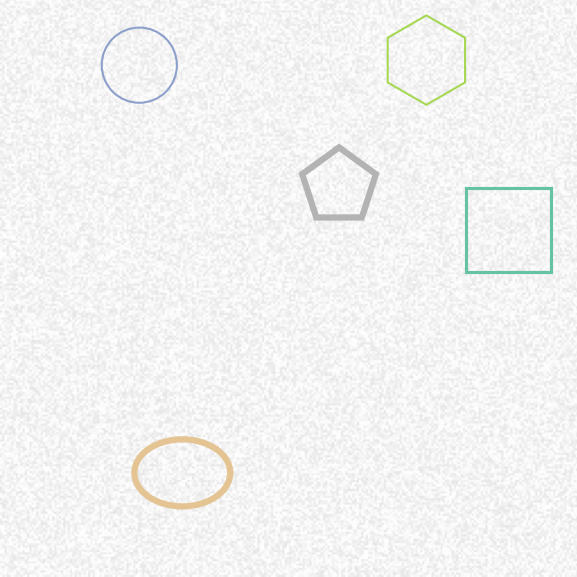[{"shape": "square", "thickness": 1.5, "radius": 0.37, "center": [0.88, 0.601]}, {"shape": "circle", "thickness": 1, "radius": 0.33, "center": [0.241, 0.886]}, {"shape": "hexagon", "thickness": 1, "radius": 0.39, "center": [0.738, 0.895]}, {"shape": "oval", "thickness": 3, "radius": 0.41, "center": [0.316, 0.18]}, {"shape": "pentagon", "thickness": 3, "radius": 0.34, "center": [0.587, 0.677]}]